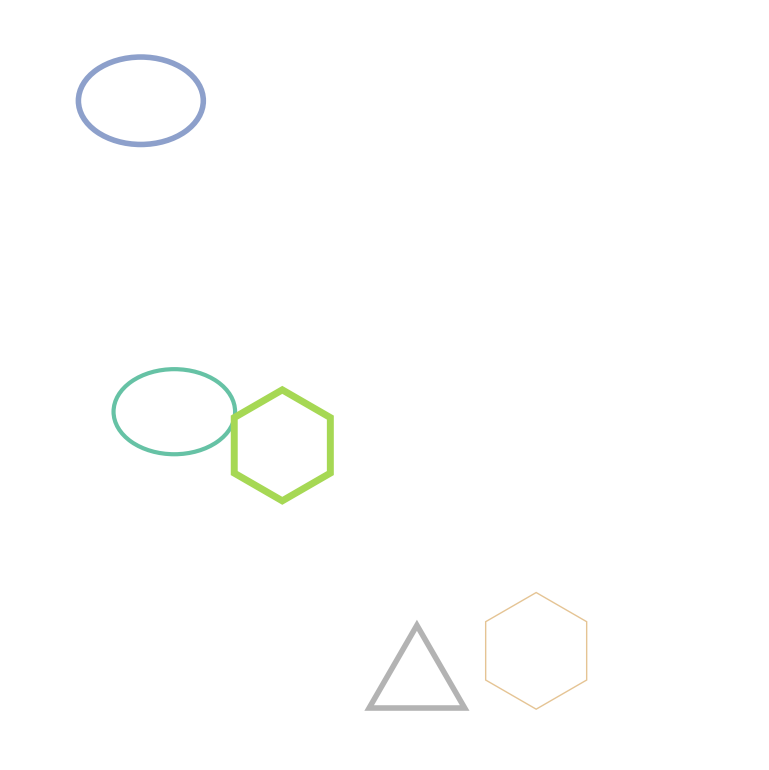[{"shape": "oval", "thickness": 1.5, "radius": 0.39, "center": [0.226, 0.465]}, {"shape": "oval", "thickness": 2, "radius": 0.41, "center": [0.183, 0.869]}, {"shape": "hexagon", "thickness": 2.5, "radius": 0.36, "center": [0.367, 0.422]}, {"shape": "hexagon", "thickness": 0.5, "radius": 0.38, "center": [0.696, 0.155]}, {"shape": "triangle", "thickness": 2, "radius": 0.36, "center": [0.541, 0.116]}]